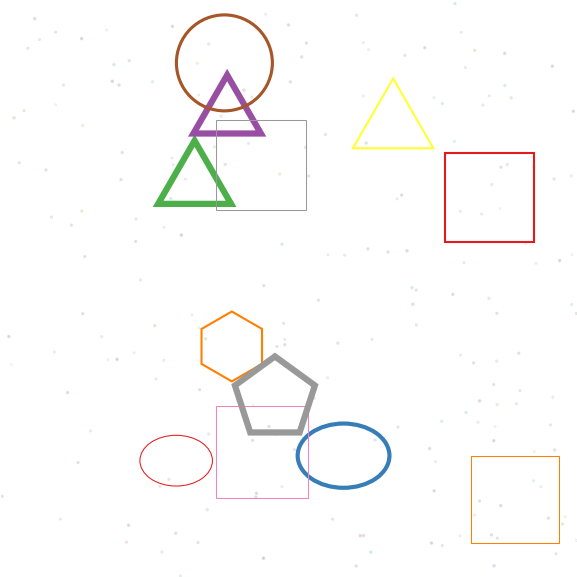[{"shape": "square", "thickness": 1, "radius": 0.39, "center": [0.848, 0.657]}, {"shape": "oval", "thickness": 0.5, "radius": 0.31, "center": [0.305, 0.201]}, {"shape": "oval", "thickness": 2, "radius": 0.4, "center": [0.595, 0.21]}, {"shape": "triangle", "thickness": 3, "radius": 0.36, "center": [0.337, 0.683]}, {"shape": "triangle", "thickness": 3, "radius": 0.34, "center": [0.393, 0.802]}, {"shape": "hexagon", "thickness": 1, "radius": 0.3, "center": [0.401, 0.399]}, {"shape": "square", "thickness": 0.5, "radius": 0.38, "center": [0.891, 0.134]}, {"shape": "triangle", "thickness": 1, "radius": 0.4, "center": [0.681, 0.783]}, {"shape": "circle", "thickness": 1.5, "radius": 0.42, "center": [0.389, 0.89]}, {"shape": "square", "thickness": 0.5, "radius": 0.4, "center": [0.454, 0.217]}, {"shape": "square", "thickness": 0.5, "radius": 0.39, "center": [0.452, 0.714]}, {"shape": "pentagon", "thickness": 3, "radius": 0.36, "center": [0.476, 0.309]}]